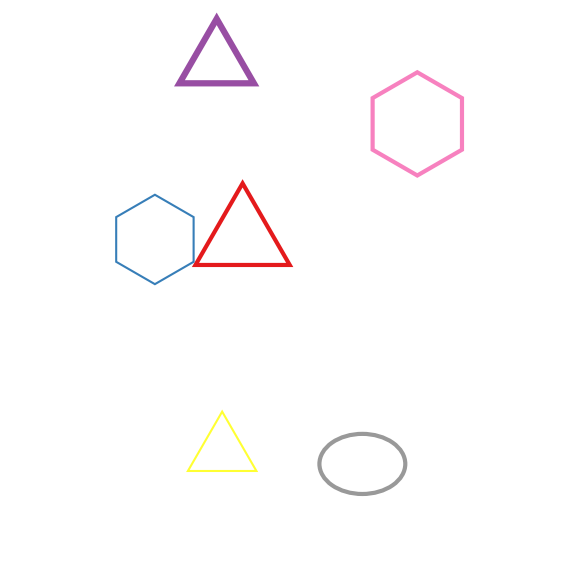[{"shape": "triangle", "thickness": 2, "radius": 0.47, "center": [0.42, 0.587]}, {"shape": "hexagon", "thickness": 1, "radius": 0.39, "center": [0.268, 0.584]}, {"shape": "triangle", "thickness": 3, "radius": 0.37, "center": [0.375, 0.892]}, {"shape": "triangle", "thickness": 1, "radius": 0.34, "center": [0.385, 0.218]}, {"shape": "hexagon", "thickness": 2, "radius": 0.45, "center": [0.723, 0.785]}, {"shape": "oval", "thickness": 2, "radius": 0.37, "center": [0.627, 0.196]}]